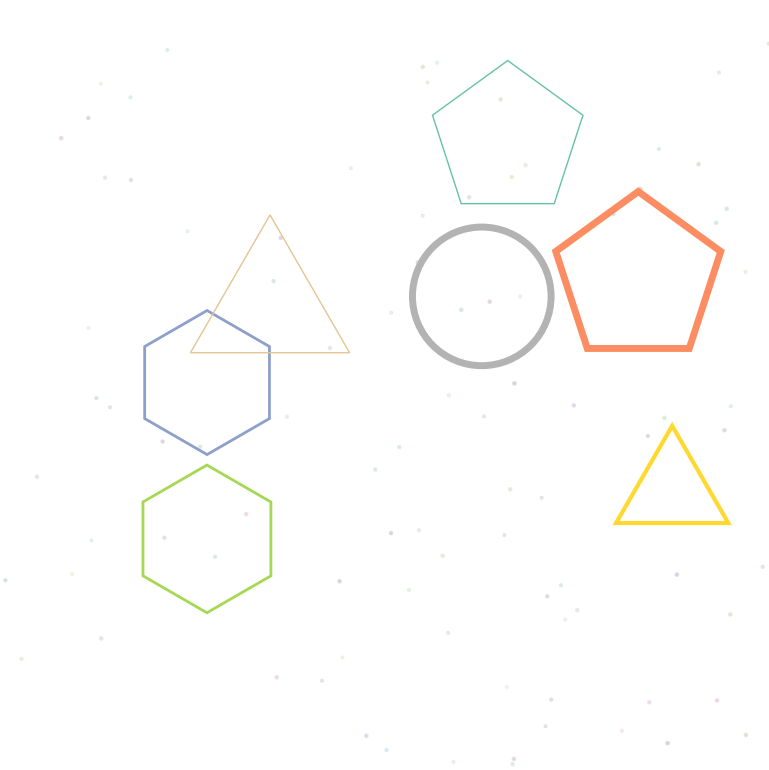[{"shape": "pentagon", "thickness": 0.5, "radius": 0.51, "center": [0.659, 0.819]}, {"shape": "pentagon", "thickness": 2.5, "radius": 0.56, "center": [0.829, 0.639]}, {"shape": "hexagon", "thickness": 1, "radius": 0.47, "center": [0.269, 0.503]}, {"shape": "hexagon", "thickness": 1, "radius": 0.48, "center": [0.269, 0.3]}, {"shape": "triangle", "thickness": 1.5, "radius": 0.42, "center": [0.873, 0.363]}, {"shape": "triangle", "thickness": 0.5, "radius": 0.6, "center": [0.351, 0.602]}, {"shape": "circle", "thickness": 2.5, "radius": 0.45, "center": [0.626, 0.615]}]